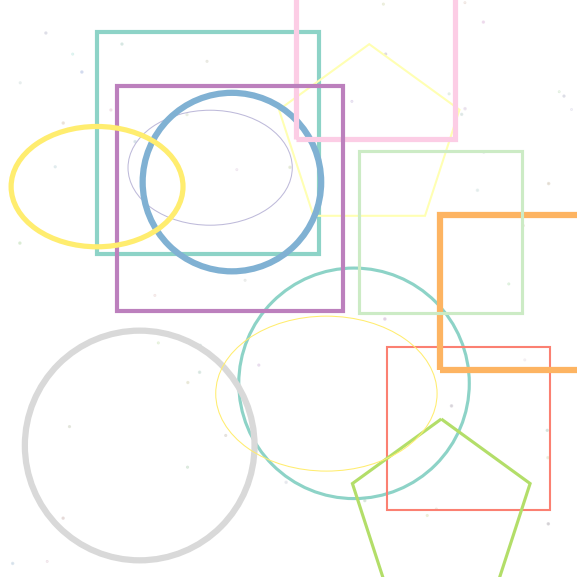[{"shape": "circle", "thickness": 1.5, "radius": 1.0, "center": [0.613, 0.335]}, {"shape": "square", "thickness": 2, "radius": 0.96, "center": [0.36, 0.751]}, {"shape": "pentagon", "thickness": 1, "radius": 0.82, "center": [0.639, 0.758]}, {"shape": "oval", "thickness": 0.5, "radius": 0.71, "center": [0.364, 0.709]}, {"shape": "square", "thickness": 1, "radius": 0.71, "center": [0.811, 0.257]}, {"shape": "circle", "thickness": 3, "radius": 0.77, "center": [0.402, 0.684]}, {"shape": "square", "thickness": 3, "radius": 0.67, "center": [0.897, 0.493]}, {"shape": "pentagon", "thickness": 1.5, "radius": 0.81, "center": [0.764, 0.112]}, {"shape": "square", "thickness": 2.5, "radius": 0.69, "center": [0.65, 0.896]}, {"shape": "circle", "thickness": 3, "radius": 0.99, "center": [0.242, 0.228]}, {"shape": "square", "thickness": 2, "radius": 0.98, "center": [0.399, 0.655]}, {"shape": "square", "thickness": 1.5, "radius": 0.7, "center": [0.763, 0.597]}, {"shape": "oval", "thickness": 2.5, "radius": 0.74, "center": [0.168, 0.676]}, {"shape": "oval", "thickness": 0.5, "radius": 0.96, "center": [0.565, 0.318]}]